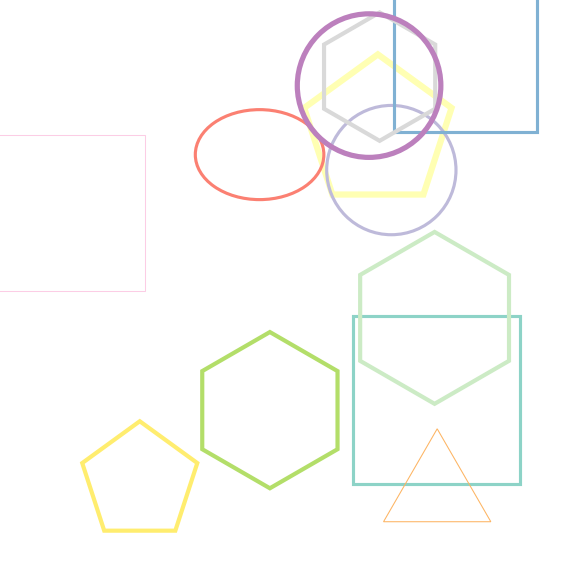[{"shape": "square", "thickness": 1.5, "radius": 0.72, "center": [0.756, 0.306]}, {"shape": "pentagon", "thickness": 3, "radius": 0.67, "center": [0.654, 0.771]}, {"shape": "circle", "thickness": 1.5, "radius": 0.56, "center": [0.678, 0.705]}, {"shape": "oval", "thickness": 1.5, "radius": 0.56, "center": [0.449, 0.731]}, {"shape": "square", "thickness": 1.5, "radius": 0.62, "center": [0.806, 0.895]}, {"shape": "triangle", "thickness": 0.5, "radius": 0.54, "center": [0.757, 0.149]}, {"shape": "hexagon", "thickness": 2, "radius": 0.68, "center": [0.467, 0.289]}, {"shape": "square", "thickness": 0.5, "radius": 0.68, "center": [0.115, 0.63]}, {"shape": "hexagon", "thickness": 2, "radius": 0.56, "center": [0.657, 0.866]}, {"shape": "circle", "thickness": 2.5, "radius": 0.62, "center": [0.639, 0.851]}, {"shape": "hexagon", "thickness": 2, "radius": 0.74, "center": [0.753, 0.449]}, {"shape": "pentagon", "thickness": 2, "radius": 0.52, "center": [0.242, 0.165]}]